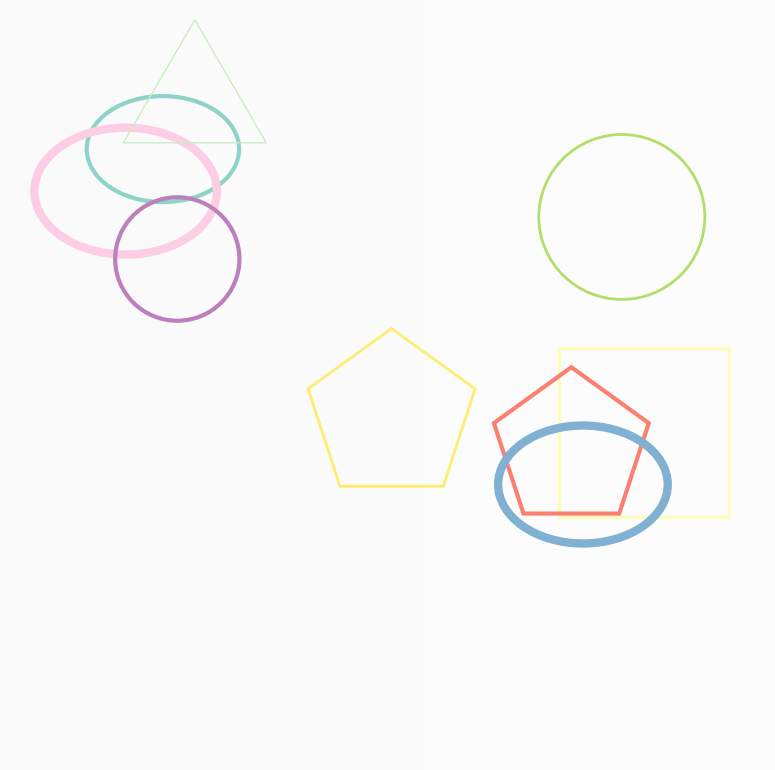[{"shape": "oval", "thickness": 1.5, "radius": 0.49, "center": [0.21, 0.806]}, {"shape": "square", "thickness": 1, "radius": 0.55, "center": [0.831, 0.439]}, {"shape": "pentagon", "thickness": 1.5, "radius": 0.53, "center": [0.737, 0.418]}, {"shape": "oval", "thickness": 3, "radius": 0.55, "center": [0.752, 0.371]}, {"shape": "circle", "thickness": 1, "radius": 0.54, "center": [0.802, 0.718]}, {"shape": "oval", "thickness": 3, "radius": 0.59, "center": [0.162, 0.752]}, {"shape": "circle", "thickness": 1.5, "radius": 0.4, "center": [0.229, 0.664]}, {"shape": "triangle", "thickness": 0.5, "radius": 0.53, "center": [0.251, 0.868]}, {"shape": "pentagon", "thickness": 1, "radius": 0.57, "center": [0.505, 0.46]}]